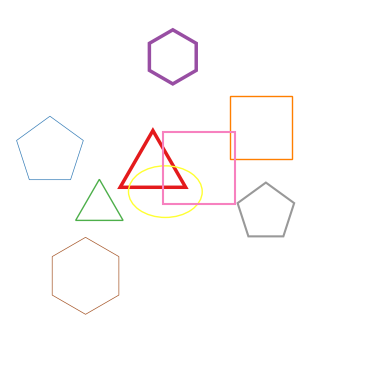[{"shape": "triangle", "thickness": 2.5, "radius": 0.49, "center": [0.397, 0.563]}, {"shape": "pentagon", "thickness": 0.5, "radius": 0.46, "center": [0.13, 0.607]}, {"shape": "triangle", "thickness": 1, "radius": 0.36, "center": [0.258, 0.463]}, {"shape": "hexagon", "thickness": 2.5, "radius": 0.35, "center": [0.449, 0.852]}, {"shape": "square", "thickness": 1, "radius": 0.41, "center": [0.678, 0.669]}, {"shape": "oval", "thickness": 1, "radius": 0.48, "center": [0.429, 0.502]}, {"shape": "hexagon", "thickness": 0.5, "radius": 0.5, "center": [0.222, 0.284]}, {"shape": "square", "thickness": 1.5, "radius": 0.47, "center": [0.518, 0.564]}, {"shape": "pentagon", "thickness": 1.5, "radius": 0.39, "center": [0.691, 0.449]}]